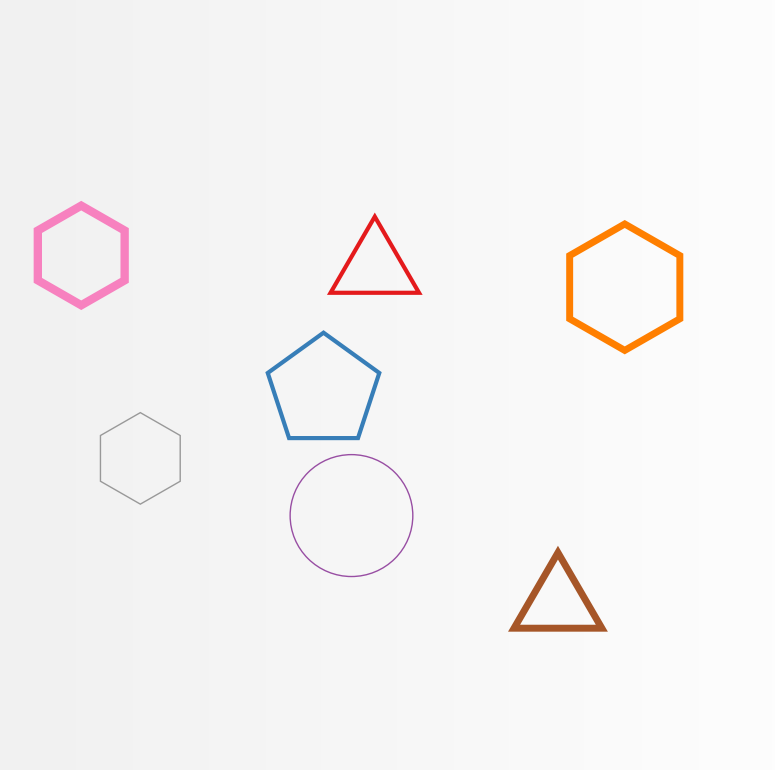[{"shape": "triangle", "thickness": 1.5, "radius": 0.33, "center": [0.484, 0.653]}, {"shape": "pentagon", "thickness": 1.5, "radius": 0.38, "center": [0.417, 0.492]}, {"shape": "circle", "thickness": 0.5, "radius": 0.4, "center": [0.454, 0.33]}, {"shape": "hexagon", "thickness": 2.5, "radius": 0.41, "center": [0.806, 0.627]}, {"shape": "triangle", "thickness": 2.5, "radius": 0.33, "center": [0.72, 0.217]}, {"shape": "hexagon", "thickness": 3, "radius": 0.32, "center": [0.105, 0.668]}, {"shape": "hexagon", "thickness": 0.5, "radius": 0.3, "center": [0.181, 0.405]}]